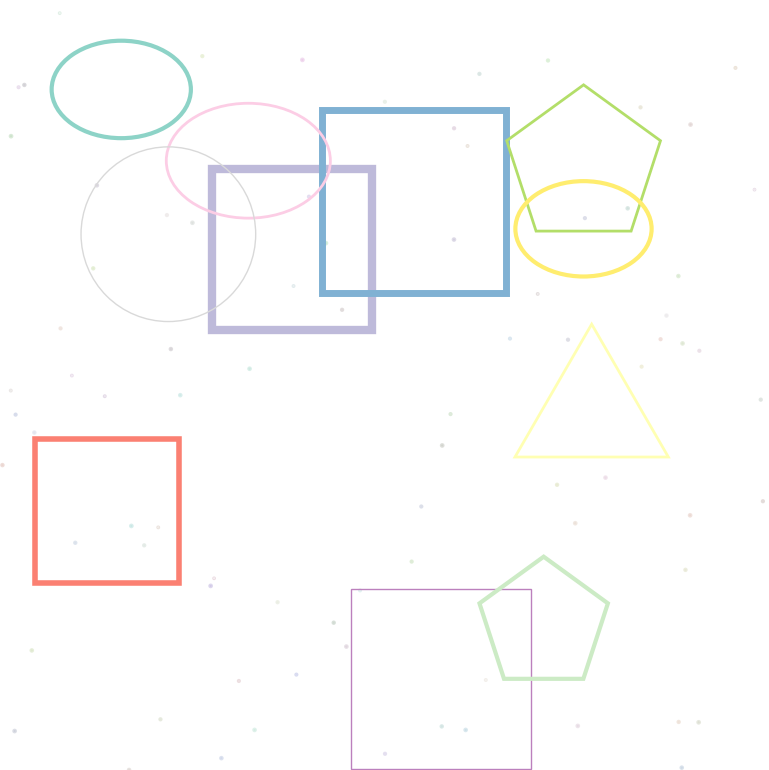[{"shape": "oval", "thickness": 1.5, "radius": 0.45, "center": [0.157, 0.884]}, {"shape": "triangle", "thickness": 1, "radius": 0.58, "center": [0.768, 0.464]}, {"shape": "square", "thickness": 3, "radius": 0.52, "center": [0.379, 0.677]}, {"shape": "square", "thickness": 2, "radius": 0.47, "center": [0.139, 0.337]}, {"shape": "square", "thickness": 2.5, "radius": 0.6, "center": [0.537, 0.738]}, {"shape": "pentagon", "thickness": 1, "radius": 0.52, "center": [0.758, 0.785]}, {"shape": "oval", "thickness": 1, "radius": 0.53, "center": [0.323, 0.791]}, {"shape": "circle", "thickness": 0.5, "radius": 0.57, "center": [0.219, 0.696]}, {"shape": "square", "thickness": 0.5, "radius": 0.58, "center": [0.572, 0.119]}, {"shape": "pentagon", "thickness": 1.5, "radius": 0.44, "center": [0.706, 0.189]}, {"shape": "oval", "thickness": 1.5, "radius": 0.44, "center": [0.758, 0.703]}]